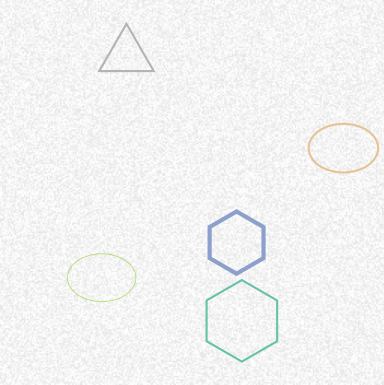[{"shape": "hexagon", "thickness": 1.5, "radius": 0.53, "center": [0.628, 0.167]}, {"shape": "hexagon", "thickness": 3, "radius": 0.4, "center": [0.614, 0.37]}, {"shape": "oval", "thickness": 0.5, "radius": 0.44, "center": [0.264, 0.279]}, {"shape": "oval", "thickness": 1.5, "radius": 0.45, "center": [0.892, 0.615]}, {"shape": "triangle", "thickness": 1.5, "radius": 0.41, "center": [0.329, 0.856]}]